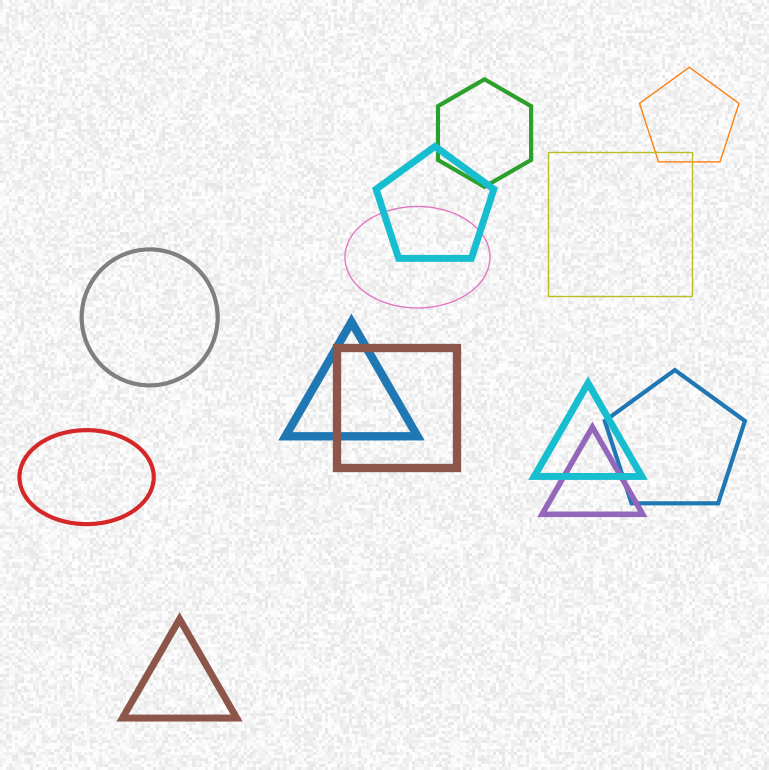[{"shape": "pentagon", "thickness": 1.5, "radius": 0.48, "center": [0.876, 0.424]}, {"shape": "triangle", "thickness": 3, "radius": 0.5, "center": [0.456, 0.483]}, {"shape": "pentagon", "thickness": 0.5, "radius": 0.34, "center": [0.895, 0.845]}, {"shape": "hexagon", "thickness": 1.5, "radius": 0.35, "center": [0.629, 0.827]}, {"shape": "oval", "thickness": 1.5, "radius": 0.44, "center": [0.112, 0.38]}, {"shape": "triangle", "thickness": 2, "radius": 0.38, "center": [0.769, 0.37]}, {"shape": "square", "thickness": 3, "radius": 0.39, "center": [0.515, 0.47]}, {"shape": "triangle", "thickness": 2.5, "radius": 0.43, "center": [0.233, 0.11]}, {"shape": "oval", "thickness": 0.5, "radius": 0.47, "center": [0.542, 0.666]}, {"shape": "circle", "thickness": 1.5, "radius": 0.44, "center": [0.194, 0.588]}, {"shape": "square", "thickness": 0.5, "radius": 0.47, "center": [0.805, 0.709]}, {"shape": "triangle", "thickness": 2.5, "radius": 0.4, "center": [0.764, 0.422]}, {"shape": "pentagon", "thickness": 2.5, "radius": 0.4, "center": [0.565, 0.729]}]